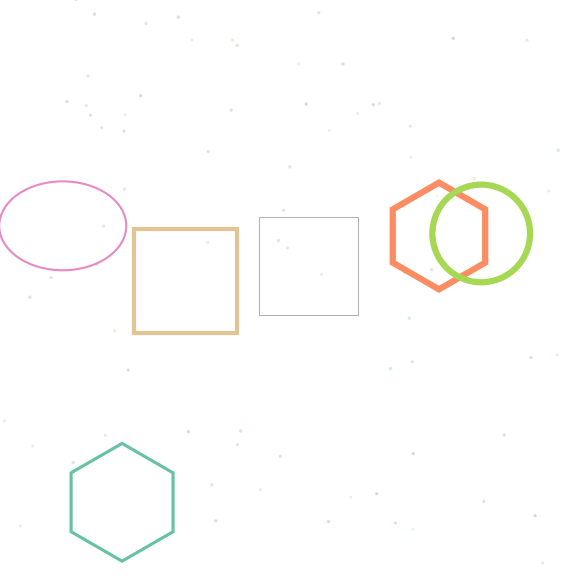[{"shape": "hexagon", "thickness": 1.5, "radius": 0.51, "center": [0.211, 0.129]}, {"shape": "hexagon", "thickness": 3, "radius": 0.46, "center": [0.76, 0.59]}, {"shape": "oval", "thickness": 1, "radius": 0.55, "center": [0.109, 0.608]}, {"shape": "circle", "thickness": 3, "radius": 0.42, "center": [0.833, 0.595]}, {"shape": "square", "thickness": 2, "radius": 0.45, "center": [0.321, 0.512]}, {"shape": "square", "thickness": 0.5, "radius": 0.43, "center": [0.534, 0.539]}]